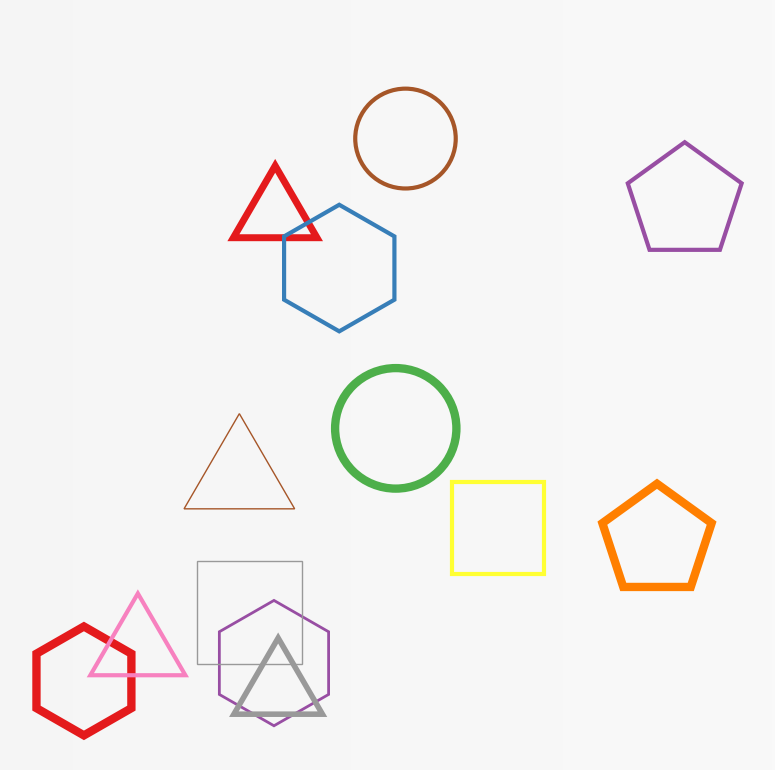[{"shape": "triangle", "thickness": 2.5, "radius": 0.31, "center": [0.355, 0.722]}, {"shape": "hexagon", "thickness": 3, "radius": 0.35, "center": [0.108, 0.116]}, {"shape": "hexagon", "thickness": 1.5, "radius": 0.41, "center": [0.438, 0.652]}, {"shape": "circle", "thickness": 3, "radius": 0.39, "center": [0.511, 0.444]}, {"shape": "pentagon", "thickness": 1.5, "radius": 0.39, "center": [0.884, 0.738]}, {"shape": "hexagon", "thickness": 1, "radius": 0.41, "center": [0.354, 0.139]}, {"shape": "pentagon", "thickness": 3, "radius": 0.37, "center": [0.848, 0.298]}, {"shape": "square", "thickness": 1.5, "radius": 0.3, "center": [0.642, 0.315]}, {"shape": "circle", "thickness": 1.5, "radius": 0.32, "center": [0.523, 0.82]}, {"shape": "triangle", "thickness": 0.5, "radius": 0.41, "center": [0.309, 0.38]}, {"shape": "triangle", "thickness": 1.5, "radius": 0.35, "center": [0.178, 0.158]}, {"shape": "square", "thickness": 0.5, "radius": 0.34, "center": [0.322, 0.205]}, {"shape": "triangle", "thickness": 2, "radius": 0.33, "center": [0.359, 0.105]}]